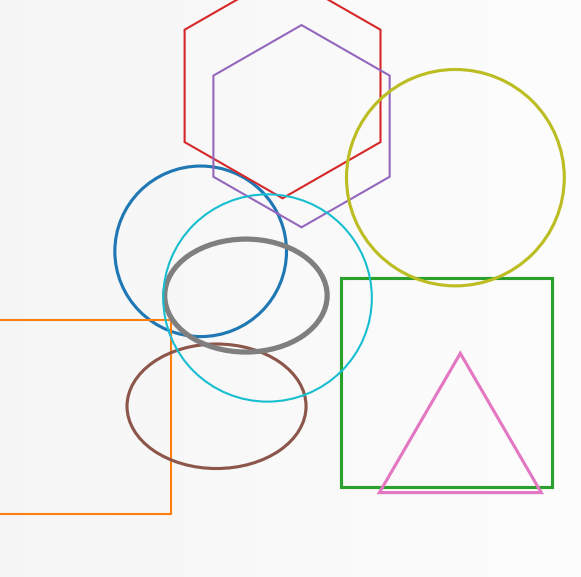[{"shape": "circle", "thickness": 1.5, "radius": 0.74, "center": [0.345, 0.564]}, {"shape": "square", "thickness": 1, "radius": 0.84, "center": [0.125, 0.277]}, {"shape": "square", "thickness": 1.5, "radius": 0.91, "center": [0.768, 0.337]}, {"shape": "hexagon", "thickness": 1, "radius": 0.97, "center": [0.486, 0.85]}, {"shape": "hexagon", "thickness": 1, "radius": 0.88, "center": [0.519, 0.781]}, {"shape": "oval", "thickness": 1.5, "radius": 0.77, "center": [0.373, 0.296]}, {"shape": "triangle", "thickness": 1.5, "radius": 0.8, "center": [0.792, 0.227]}, {"shape": "oval", "thickness": 2.5, "radius": 0.7, "center": [0.423, 0.487]}, {"shape": "circle", "thickness": 1.5, "radius": 0.94, "center": [0.783, 0.691]}, {"shape": "circle", "thickness": 1, "radius": 0.9, "center": [0.46, 0.483]}]